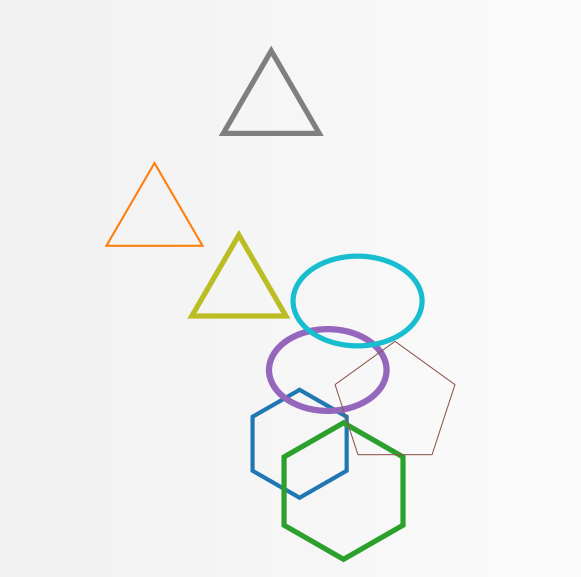[{"shape": "hexagon", "thickness": 2, "radius": 0.47, "center": [0.515, 0.231]}, {"shape": "triangle", "thickness": 1, "radius": 0.48, "center": [0.266, 0.621]}, {"shape": "hexagon", "thickness": 2.5, "radius": 0.59, "center": [0.591, 0.149]}, {"shape": "oval", "thickness": 3, "radius": 0.51, "center": [0.564, 0.358]}, {"shape": "pentagon", "thickness": 0.5, "radius": 0.54, "center": [0.68, 0.3]}, {"shape": "triangle", "thickness": 2.5, "radius": 0.48, "center": [0.467, 0.816]}, {"shape": "triangle", "thickness": 2.5, "radius": 0.47, "center": [0.411, 0.499]}, {"shape": "oval", "thickness": 2.5, "radius": 0.56, "center": [0.615, 0.478]}]